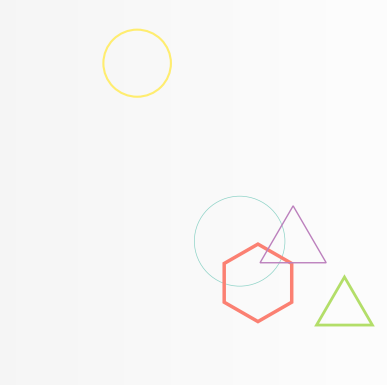[{"shape": "circle", "thickness": 0.5, "radius": 0.58, "center": [0.618, 0.374]}, {"shape": "hexagon", "thickness": 2.5, "radius": 0.5, "center": [0.666, 0.265]}, {"shape": "triangle", "thickness": 2, "radius": 0.42, "center": [0.889, 0.197]}, {"shape": "triangle", "thickness": 1, "radius": 0.49, "center": [0.756, 0.367]}, {"shape": "circle", "thickness": 1.5, "radius": 0.44, "center": [0.354, 0.836]}]